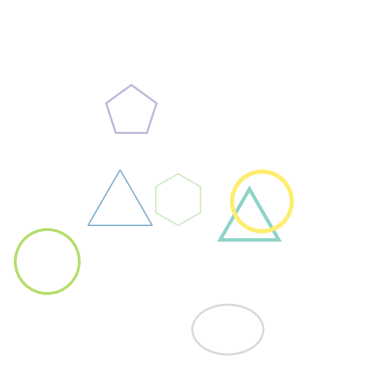[{"shape": "triangle", "thickness": 2.5, "radius": 0.44, "center": [0.648, 0.421]}, {"shape": "pentagon", "thickness": 1.5, "radius": 0.34, "center": [0.341, 0.711]}, {"shape": "triangle", "thickness": 1, "radius": 0.48, "center": [0.312, 0.463]}, {"shape": "circle", "thickness": 2, "radius": 0.42, "center": [0.123, 0.321]}, {"shape": "oval", "thickness": 1.5, "radius": 0.46, "center": [0.592, 0.144]}, {"shape": "hexagon", "thickness": 1, "radius": 0.34, "center": [0.463, 0.481]}, {"shape": "circle", "thickness": 3, "radius": 0.39, "center": [0.68, 0.477]}]